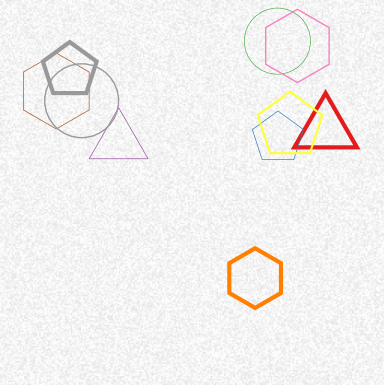[{"shape": "triangle", "thickness": 3, "radius": 0.47, "center": [0.846, 0.664]}, {"shape": "pentagon", "thickness": 0.5, "radius": 0.35, "center": [0.722, 0.642]}, {"shape": "circle", "thickness": 0.5, "radius": 0.43, "center": [0.72, 0.893]}, {"shape": "triangle", "thickness": 0.5, "radius": 0.44, "center": [0.308, 0.632]}, {"shape": "hexagon", "thickness": 3, "radius": 0.39, "center": [0.663, 0.278]}, {"shape": "pentagon", "thickness": 1.5, "radius": 0.44, "center": [0.753, 0.674]}, {"shape": "hexagon", "thickness": 0.5, "radius": 0.49, "center": [0.146, 0.764]}, {"shape": "hexagon", "thickness": 1, "radius": 0.48, "center": [0.772, 0.881]}, {"shape": "pentagon", "thickness": 3, "radius": 0.37, "center": [0.181, 0.818]}, {"shape": "circle", "thickness": 1, "radius": 0.48, "center": [0.212, 0.738]}]